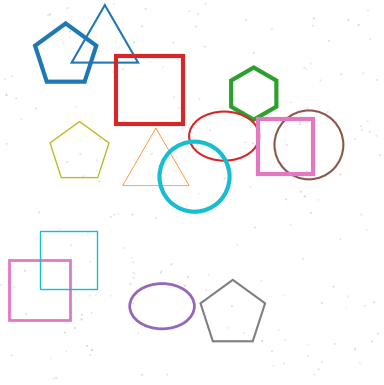[{"shape": "pentagon", "thickness": 3, "radius": 0.42, "center": [0.171, 0.855]}, {"shape": "triangle", "thickness": 1.5, "radius": 0.5, "center": [0.272, 0.887]}, {"shape": "triangle", "thickness": 0.5, "radius": 0.5, "center": [0.405, 0.568]}, {"shape": "hexagon", "thickness": 3, "radius": 0.34, "center": [0.659, 0.757]}, {"shape": "oval", "thickness": 1.5, "radius": 0.46, "center": [0.582, 0.646]}, {"shape": "square", "thickness": 3, "radius": 0.44, "center": [0.389, 0.766]}, {"shape": "oval", "thickness": 2, "radius": 0.42, "center": [0.421, 0.205]}, {"shape": "circle", "thickness": 1.5, "radius": 0.45, "center": [0.802, 0.624]}, {"shape": "square", "thickness": 3, "radius": 0.36, "center": [0.741, 0.619]}, {"shape": "square", "thickness": 2, "radius": 0.39, "center": [0.102, 0.246]}, {"shape": "pentagon", "thickness": 1.5, "radius": 0.44, "center": [0.605, 0.185]}, {"shape": "pentagon", "thickness": 1, "radius": 0.4, "center": [0.207, 0.604]}, {"shape": "circle", "thickness": 3, "radius": 0.45, "center": [0.505, 0.541]}, {"shape": "square", "thickness": 1, "radius": 0.38, "center": [0.178, 0.325]}]